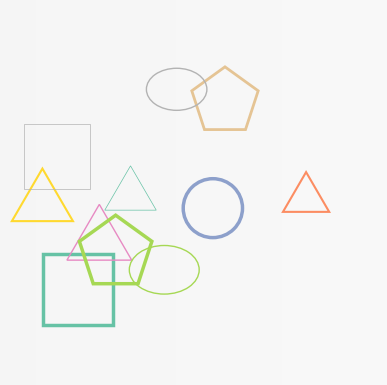[{"shape": "square", "thickness": 2.5, "radius": 0.46, "center": [0.201, 0.248]}, {"shape": "triangle", "thickness": 0.5, "radius": 0.38, "center": [0.337, 0.493]}, {"shape": "triangle", "thickness": 1.5, "radius": 0.34, "center": [0.79, 0.484]}, {"shape": "circle", "thickness": 2.5, "radius": 0.38, "center": [0.549, 0.459]}, {"shape": "triangle", "thickness": 1, "radius": 0.48, "center": [0.256, 0.373]}, {"shape": "oval", "thickness": 1, "radius": 0.45, "center": [0.424, 0.299]}, {"shape": "pentagon", "thickness": 2.5, "radius": 0.49, "center": [0.298, 0.343]}, {"shape": "triangle", "thickness": 1.5, "radius": 0.45, "center": [0.109, 0.471]}, {"shape": "pentagon", "thickness": 2, "radius": 0.45, "center": [0.581, 0.736]}, {"shape": "oval", "thickness": 1, "radius": 0.39, "center": [0.456, 0.768]}, {"shape": "square", "thickness": 0.5, "radius": 0.43, "center": [0.148, 0.593]}]